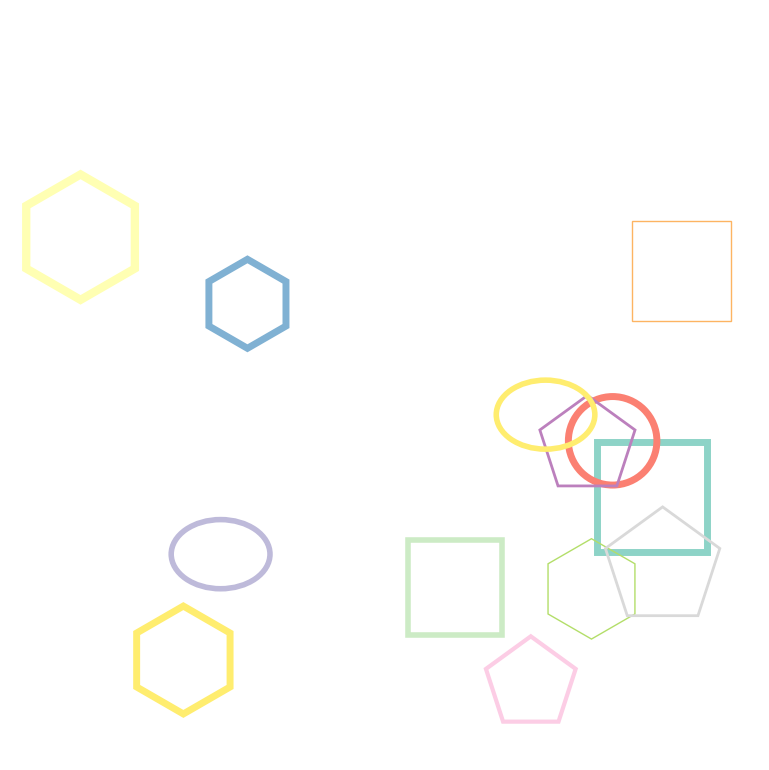[{"shape": "square", "thickness": 2.5, "radius": 0.36, "center": [0.847, 0.355]}, {"shape": "hexagon", "thickness": 3, "radius": 0.41, "center": [0.105, 0.692]}, {"shape": "oval", "thickness": 2, "radius": 0.32, "center": [0.286, 0.28]}, {"shape": "circle", "thickness": 2.5, "radius": 0.29, "center": [0.796, 0.428]}, {"shape": "hexagon", "thickness": 2.5, "radius": 0.29, "center": [0.321, 0.605]}, {"shape": "square", "thickness": 0.5, "radius": 0.32, "center": [0.885, 0.648]}, {"shape": "hexagon", "thickness": 0.5, "radius": 0.33, "center": [0.768, 0.235]}, {"shape": "pentagon", "thickness": 1.5, "radius": 0.31, "center": [0.689, 0.112]}, {"shape": "pentagon", "thickness": 1, "radius": 0.39, "center": [0.861, 0.264]}, {"shape": "pentagon", "thickness": 1, "radius": 0.32, "center": [0.763, 0.422]}, {"shape": "square", "thickness": 2, "radius": 0.31, "center": [0.591, 0.237]}, {"shape": "hexagon", "thickness": 2.5, "radius": 0.35, "center": [0.238, 0.143]}, {"shape": "oval", "thickness": 2, "radius": 0.32, "center": [0.709, 0.462]}]